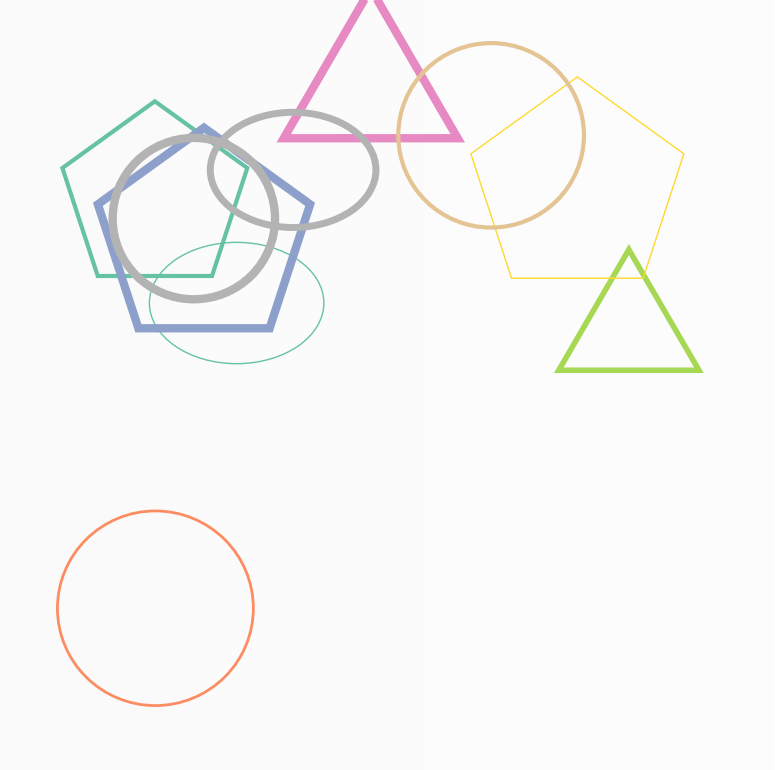[{"shape": "pentagon", "thickness": 1.5, "radius": 0.63, "center": [0.2, 0.743]}, {"shape": "oval", "thickness": 0.5, "radius": 0.56, "center": [0.305, 0.606]}, {"shape": "circle", "thickness": 1, "radius": 0.63, "center": [0.201, 0.21]}, {"shape": "pentagon", "thickness": 3, "radius": 0.72, "center": [0.263, 0.69]}, {"shape": "triangle", "thickness": 3, "radius": 0.65, "center": [0.478, 0.885]}, {"shape": "triangle", "thickness": 2, "radius": 0.52, "center": [0.811, 0.571]}, {"shape": "pentagon", "thickness": 0.5, "radius": 0.72, "center": [0.745, 0.756]}, {"shape": "circle", "thickness": 1.5, "radius": 0.6, "center": [0.634, 0.824]}, {"shape": "oval", "thickness": 2.5, "radius": 0.53, "center": [0.378, 0.779]}, {"shape": "circle", "thickness": 3, "radius": 0.52, "center": [0.25, 0.716]}]